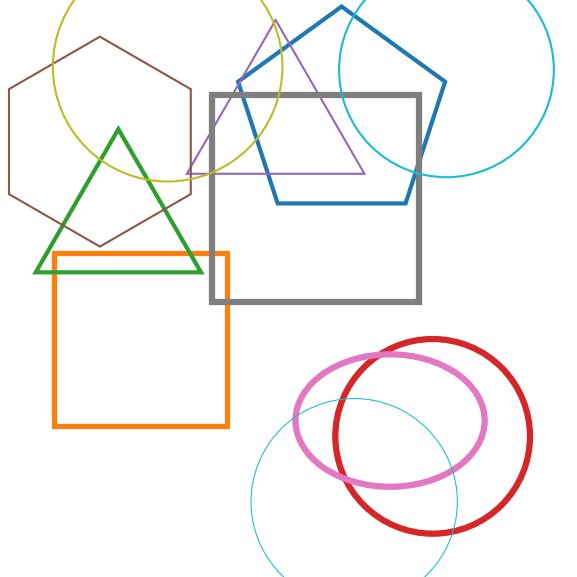[{"shape": "pentagon", "thickness": 2, "radius": 0.94, "center": [0.591, 0.799]}, {"shape": "square", "thickness": 2.5, "radius": 0.75, "center": [0.243, 0.412]}, {"shape": "triangle", "thickness": 2, "radius": 0.83, "center": [0.205, 0.61]}, {"shape": "circle", "thickness": 3, "radius": 0.84, "center": [0.749, 0.244]}, {"shape": "triangle", "thickness": 1, "radius": 0.89, "center": [0.477, 0.787]}, {"shape": "hexagon", "thickness": 1, "radius": 0.91, "center": [0.173, 0.754]}, {"shape": "oval", "thickness": 3, "radius": 0.82, "center": [0.675, 0.271]}, {"shape": "square", "thickness": 3, "radius": 0.9, "center": [0.546, 0.655]}, {"shape": "circle", "thickness": 1, "radius": 0.99, "center": [0.29, 0.884]}, {"shape": "circle", "thickness": 0.5, "radius": 0.89, "center": [0.613, 0.13]}, {"shape": "circle", "thickness": 1, "radius": 0.93, "center": [0.773, 0.878]}]